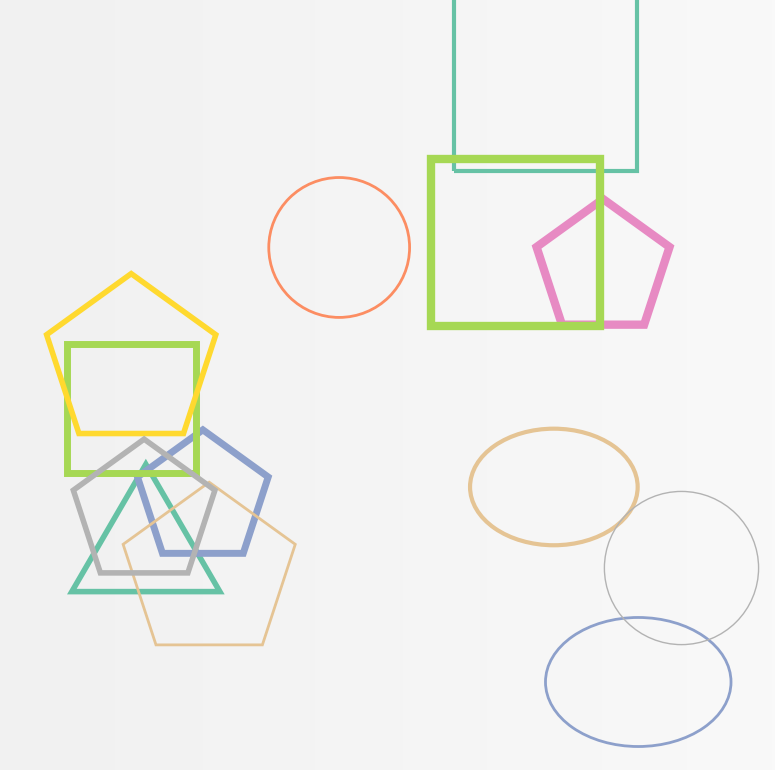[{"shape": "square", "thickness": 1.5, "radius": 0.59, "center": [0.703, 0.896]}, {"shape": "triangle", "thickness": 2, "radius": 0.55, "center": [0.188, 0.287]}, {"shape": "circle", "thickness": 1, "radius": 0.45, "center": [0.438, 0.679]}, {"shape": "oval", "thickness": 1, "radius": 0.6, "center": [0.824, 0.114]}, {"shape": "pentagon", "thickness": 2.5, "radius": 0.44, "center": [0.262, 0.353]}, {"shape": "pentagon", "thickness": 3, "radius": 0.45, "center": [0.778, 0.651]}, {"shape": "square", "thickness": 3, "radius": 0.54, "center": [0.665, 0.685]}, {"shape": "square", "thickness": 2.5, "radius": 0.42, "center": [0.17, 0.469]}, {"shape": "pentagon", "thickness": 2, "radius": 0.57, "center": [0.169, 0.53]}, {"shape": "oval", "thickness": 1.5, "radius": 0.54, "center": [0.715, 0.368]}, {"shape": "pentagon", "thickness": 1, "radius": 0.58, "center": [0.27, 0.257]}, {"shape": "circle", "thickness": 0.5, "radius": 0.5, "center": [0.879, 0.262]}, {"shape": "pentagon", "thickness": 2, "radius": 0.48, "center": [0.186, 0.334]}]